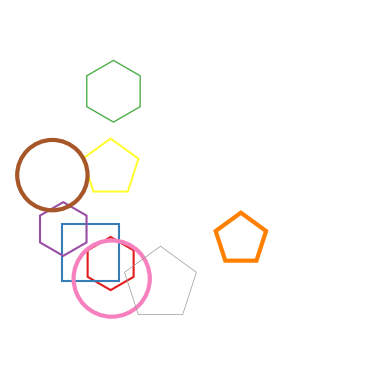[{"shape": "hexagon", "thickness": 1.5, "radius": 0.34, "center": [0.287, 0.315]}, {"shape": "square", "thickness": 1.5, "radius": 0.37, "center": [0.235, 0.344]}, {"shape": "hexagon", "thickness": 1, "radius": 0.4, "center": [0.295, 0.763]}, {"shape": "hexagon", "thickness": 1.5, "radius": 0.35, "center": [0.164, 0.405]}, {"shape": "pentagon", "thickness": 3, "radius": 0.34, "center": [0.626, 0.379]}, {"shape": "pentagon", "thickness": 1.5, "radius": 0.38, "center": [0.287, 0.564]}, {"shape": "circle", "thickness": 3, "radius": 0.46, "center": [0.136, 0.545]}, {"shape": "circle", "thickness": 3, "radius": 0.49, "center": [0.29, 0.276]}, {"shape": "pentagon", "thickness": 0.5, "radius": 0.49, "center": [0.417, 0.262]}]